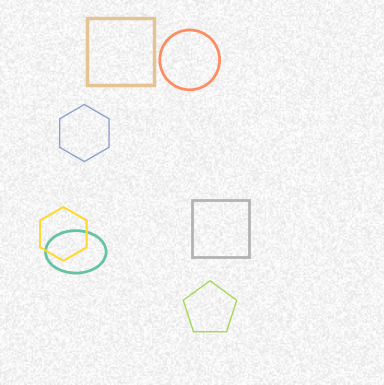[{"shape": "oval", "thickness": 2, "radius": 0.39, "center": [0.197, 0.346]}, {"shape": "circle", "thickness": 2, "radius": 0.39, "center": [0.493, 0.844]}, {"shape": "hexagon", "thickness": 1, "radius": 0.37, "center": [0.219, 0.654]}, {"shape": "pentagon", "thickness": 1, "radius": 0.37, "center": [0.546, 0.198]}, {"shape": "hexagon", "thickness": 1.5, "radius": 0.35, "center": [0.165, 0.392]}, {"shape": "square", "thickness": 2.5, "radius": 0.43, "center": [0.313, 0.866]}, {"shape": "square", "thickness": 2, "radius": 0.37, "center": [0.573, 0.406]}]